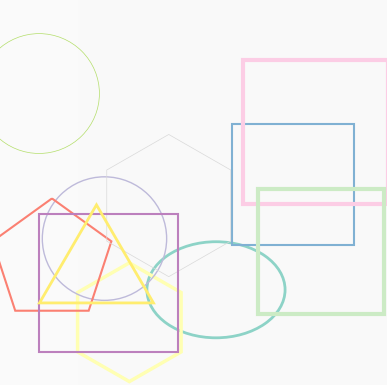[{"shape": "oval", "thickness": 2, "radius": 0.89, "center": [0.557, 0.247]}, {"shape": "hexagon", "thickness": 2.5, "radius": 0.77, "center": [0.334, 0.163]}, {"shape": "circle", "thickness": 1, "radius": 0.8, "center": [0.27, 0.38]}, {"shape": "pentagon", "thickness": 1.5, "radius": 0.81, "center": [0.134, 0.323]}, {"shape": "square", "thickness": 1.5, "radius": 0.78, "center": [0.756, 0.52]}, {"shape": "circle", "thickness": 0.5, "radius": 0.78, "center": [0.101, 0.757]}, {"shape": "square", "thickness": 3, "radius": 0.94, "center": [0.814, 0.656]}, {"shape": "hexagon", "thickness": 0.5, "radius": 0.92, "center": [0.435, 0.466]}, {"shape": "square", "thickness": 1.5, "radius": 0.9, "center": [0.28, 0.266]}, {"shape": "square", "thickness": 3, "radius": 0.81, "center": [0.829, 0.347]}, {"shape": "triangle", "thickness": 2, "radius": 0.85, "center": [0.249, 0.298]}]